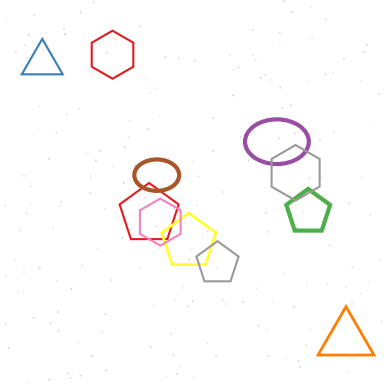[{"shape": "pentagon", "thickness": 1.5, "radius": 0.4, "center": [0.387, 0.444]}, {"shape": "hexagon", "thickness": 1.5, "radius": 0.31, "center": [0.292, 0.858]}, {"shape": "triangle", "thickness": 1.5, "radius": 0.31, "center": [0.11, 0.838]}, {"shape": "pentagon", "thickness": 3, "radius": 0.3, "center": [0.801, 0.449]}, {"shape": "oval", "thickness": 3, "radius": 0.41, "center": [0.719, 0.632]}, {"shape": "triangle", "thickness": 2, "radius": 0.42, "center": [0.899, 0.12]}, {"shape": "pentagon", "thickness": 2, "radius": 0.37, "center": [0.491, 0.372]}, {"shape": "oval", "thickness": 3, "radius": 0.29, "center": [0.407, 0.545]}, {"shape": "hexagon", "thickness": 1.5, "radius": 0.31, "center": [0.416, 0.423]}, {"shape": "pentagon", "thickness": 1.5, "radius": 0.29, "center": [0.565, 0.316]}, {"shape": "hexagon", "thickness": 1.5, "radius": 0.36, "center": [0.768, 0.551]}]